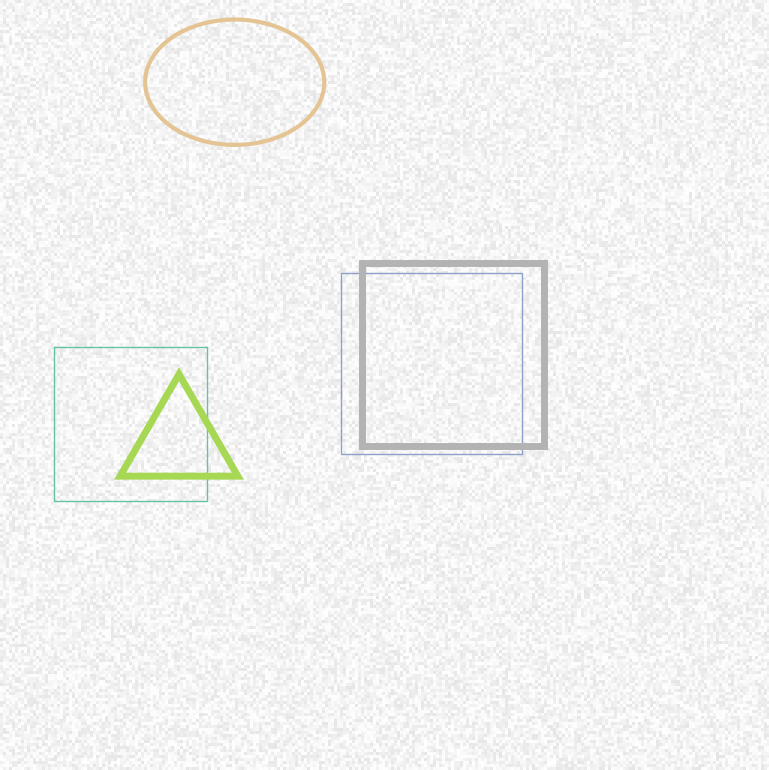[{"shape": "square", "thickness": 0.5, "radius": 0.5, "center": [0.169, 0.449]}, {"shape": "square", "thickness": 0.5, "radius": 0.59, "center": [0.561, 0.527]}, {"shape": "triangle", "thickness": 2.5, "radius": 0.44, "center": [0.232, 0.426]}, {"shape": "oval", "thickness": 1.5, "radius": 0.58, "center": [0.305, 0.893]}, {"shape": "square", "thickness": 2.5, "radius": 0.59, "center": [0.588, 0.539]}]